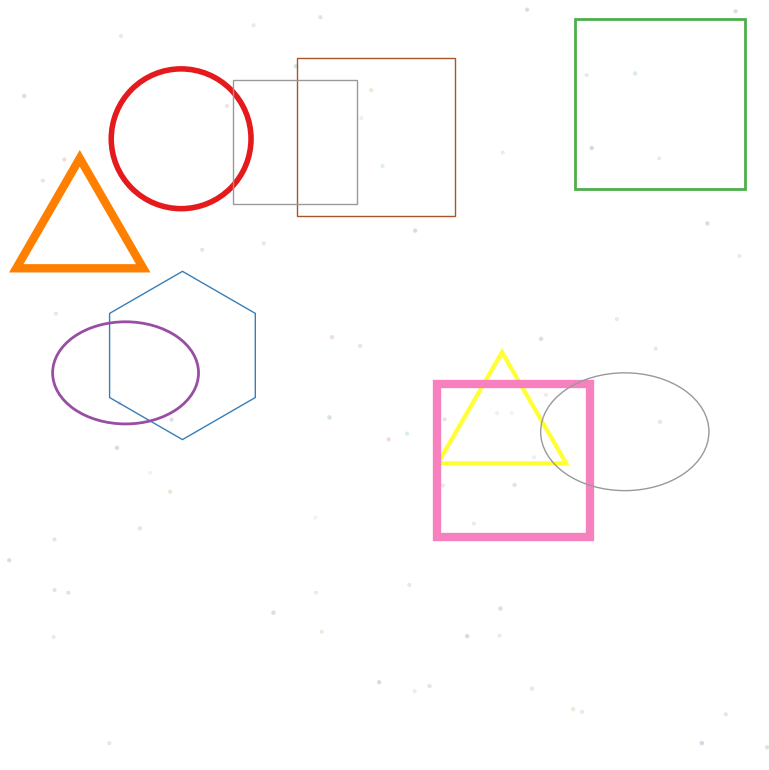[{"shape": "circle", "thickness": 2, "radius": 0.45, "center": [0.235, 0.82]}, {"shape": "hexagon", "thickness": 0.5, "radius": 0.55, "center": [0.237, 0.538]}, {"shape": "square", "thickness": 1, "radius": 0.55, "center": [0.857, 0.864]}, {"shape": "oval", "thickness": 1, "radius": 0.47, "center": [0.163, 0.516]}, {"shape": "triangle", "thickness": 3, "radius": 0.48, "center": [0.104, 0.699]}, {"shape": "triangle", "thickness": 1.5, "radius": 0.48, "center": [0.652, 0.446]}, {"shape": "square", "thickness": 0.5, "radius": 0.51, "center": [0.489, 0.822]}, {"shape": "square", "thickness": 3, "radius": 0.5, "center": [0.667, 0.402]}, {"shape": "square", "thickness": 0.5, "radius": 0.4, "center": [0.383, 0.816]}, {"shape": "oval", "thickness": 0.5, "radius": 0.55, "center": [0.811, 0.439]}]